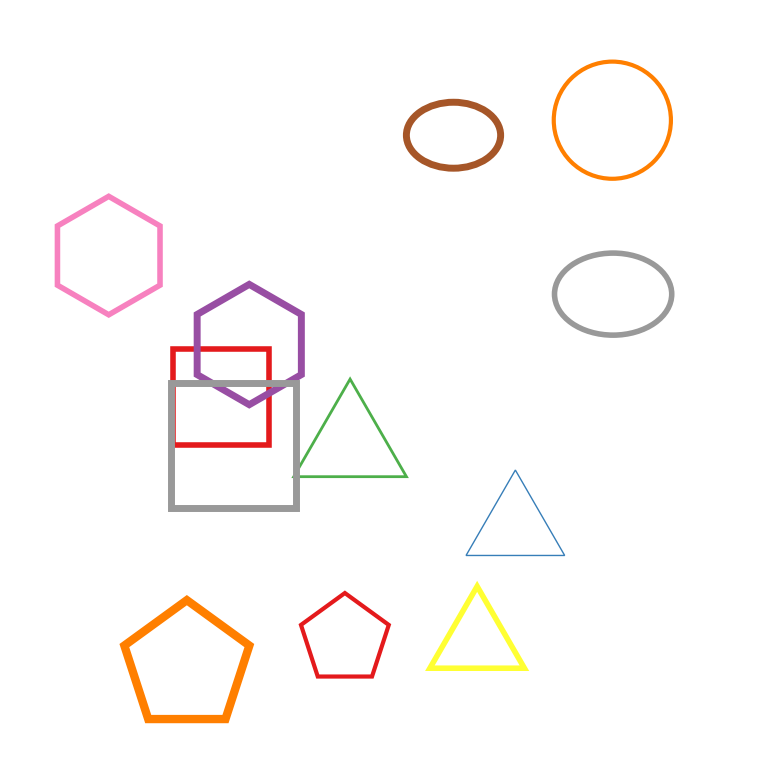[{"shape": "square", "thickness": 2, "radius": 0.31, "center": [0.287, 0.485]}, {"shape": "pentagon", "thickness": 1.5, "radius": 0.3, "center": [0.448, 0.17]}, {"shape": "triangle", "thickness": 0.5, "radius": 0.37, "center": [0.669, 0.316]}, {"shape": "triangle", "thickness": 1, "radius": 0.42, "center": [0.455, 0.423]}, {"shape": "hexagon", "thickness": 2.5, "radius": 0.39, "center": [0.324, 0.553]}, {"shape": "pentagon", "thickness": 3, "radius": 0.43, "center": [0.243, 0.135]}, {"shape": "circle", "thickness": 1.5, "radius": 0.38, "center": [0.795, 0.844]}, {"shape": "triangle", "thickness": 2, "radius": 0.35, "center": [0.62, 0.168]}, {"shape": "oval", "thickness": 2.5, "radius": 0.31, "center": [0.589, 0.824]}, {"shape": "hexagon", "thickness": 2, "radius": 0.38, "center": [0.141, 0.668]}, {"shape": "oval", "thickness": 2, "radius": 0.38, "center": [0.796, 0.618]}, {"shape": "square", "thickness": 2.5, "radius": 0.41, "center": [0.303, 0.421]}]